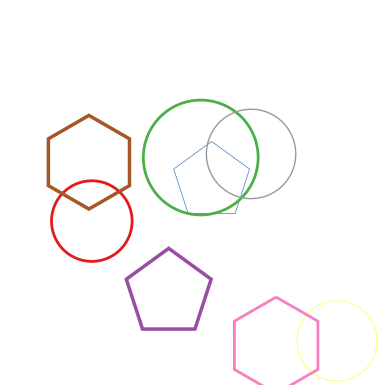[{"shape": "circle", "thickness": 2, "radius": 0.52, "center": [0.238, 0.426]}, {"shape": "pentagon", "thickness": 0.5, "radius": 0.52, "center": [0.55, 0.529]}, {"shape": "circle", "thickness": 2, "radius": 0.75, "center": [0.521, 0.591]}, {"shape": "pentagon", "thickness": 2.5, "radius": 0.58, "center": [0.438, 0.239]}, {"shape": "circle", "thickness": 0.5, "radius": 0.52, "center": [0.875, 0.114]}, {"shape": "hexagon", "thickness": 2.5, "radius": 0.61, "center": [0.231, 0.579]}, {"shape": "hexagon", "thickness": 2, "radius": 0.63, "center": [0.717, 0.103]}, {"shape": "circle", "thickness": 1, "radius": 0.58, "center": [0.652, 0.6]}]